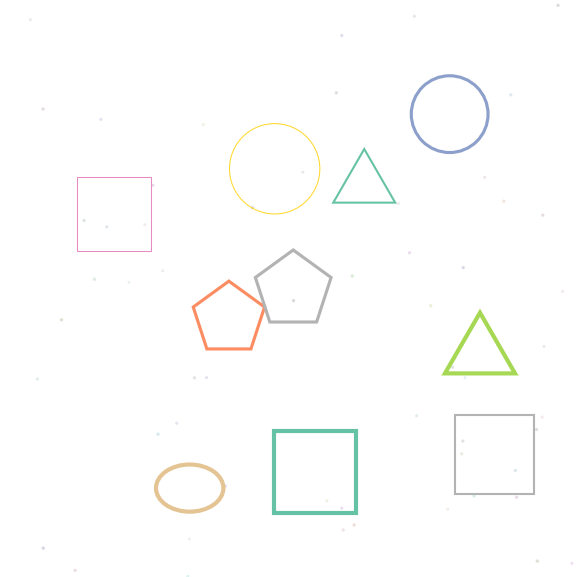[{"shape": "square", "thickness": 2, "radius": 0.36, "center": [0.545, 0.181]}, {"shape": "triangle", "thickness": 1, "radius": 0.31, "center": [0.631, 0.679]}, {"shape": "pentagon", "thickness": 1.5, "radius": 0.32, "center": [0.396, 0.447]}, {"shape": "circle", "thickness": 1.5, "radius": 0.33, "center": [0.779, 0.801]}, {"shape": "square", "thickness": 0.5, "radius": 0.32, "center": [0.198, 0.629]}, {"shape": "triangle", "thickness": 2, "radius": 0.35, "center": [0.831, 0.388]}, {"shape": "circle", "thickness": 0.5, "radius": 0.39, "center": [0.476, 0.707]}, {"shape": "oval", "thickness": 2, "radius": 0.29, "center": [0.328, 0.154]}, {"shape": "square", "thickness": 1, "radius": 0.34, "center": [0.856, 0.212]}, {"shape": "pentagon", "thickness": 1.5, "radius": 0.34, "center": [0.508, 0.497]}]